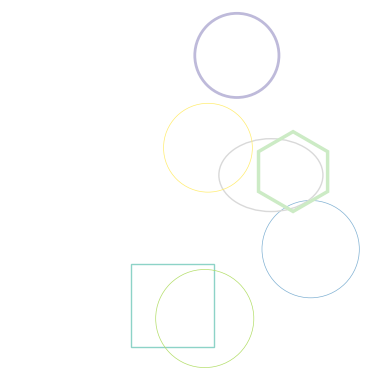[{"shape": "square", "thickness": 1, "radius": 0.53, "center": [0.448, 0.206]}, {"shape": "circle", "thickness": 2, "radius": 0.55, "center": [0.615, 0.856]}, {"shape": "circle", "thickness": 0.5, "radius": 0.63, "center": [0.807, 0.353]}, {"shape": "circle", "thickness": 0.5, "radius": 0.64, "center": [0.532, 0.173]}, {"shape": "oval", "thickness": 1, "radius": 0.68, "center": [0.704, 0.545]}, {"shape": "hexagon", "thickness": 2.5, "radius": 0.52, "center": [0.761, 0.554]}, {"shape": "circle", "thickness": 0.5, "radius": 0.58, "center": [0.54, 0.616]}]